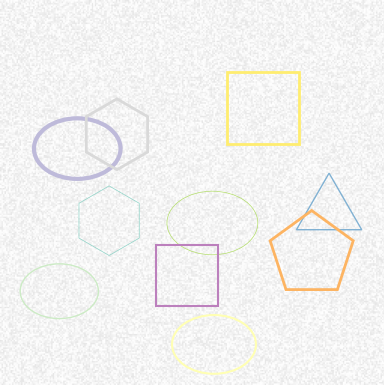[{"shape": "hexagon", "thickness": 0.5, "radius": 0.45, "center": [0.283, 0.427]}, {"shape": "oval", "thickness": 1.5, "radius": 0.54, "center": [0.556, 0.105]}, {"shape": "oval", "thickness": 3, "radius": 0.56, "center": [0.201, 0.614]}, {"shape": "triangle", "thickness": 1, "radius": 0.49, "center": [0.855, 0.452]}, {"shape": "pentagon", "thickness": 2, "radius": 0.57, "center": [0.81, 0.34]}, {"shape": "oval", "thickness": 0.5, "radius": 0.59, "center": [0.552, 0.421]}, {"shape": "hexagon", "thickness": 2, "radius": 0.46, "center": [0.304, 0.651]}, {"shape": "square", "thickness": 1.5, "radius": 0.4, "center": [0.485, 0.284]}, {"shape": "oval", "thickness": 1, "radius": 0.51, "center": [0.154, 0.244]}, {"shape": "square", "thickness": 2, "radius": 0.47, "center": [0.683, 0.72]}]